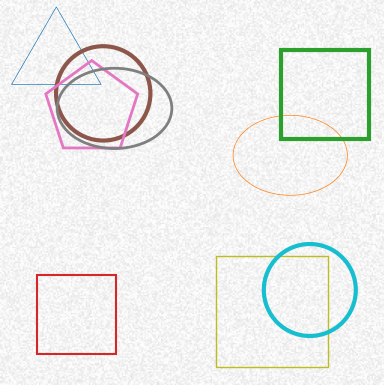[{"shape": "triangle", "thickness": 0.5, "radius": 0.67, "center": [0.146, 0.848]}, {"shape": "oval", "thickness": 0.5, "radius": 0.74, "center": [0.754, 0.597]}, {"shape": "square", "thickness": 3, "radius": 0.58, "center": [0.844, 0.755]}, {"shape": "square", "thickness": 1.5, "radius": 0.51, "center": [0.198, 0.182]}, {"shape": "circle", "thickness": 3, "radius": 0.61, "center": [0.268, 0.757]}, {"shape": "pentagon", "thickness": 2, "radius": 0.63, "center": [0.238, 0.717]}, {"shape": "oval", "thickness": 2, "radius": 0.74, "center": [0.297, 0.718]}, {"shape": "square", "thickness": 1, "radius": 0.72, "center": [0.707, 0.191]}, {"shape": "circle", "thickness": 3, "radius": 0.6, "center": [0.805, 0.247]}]